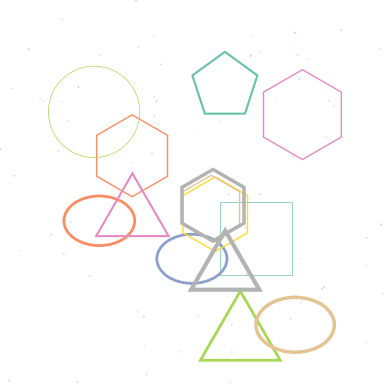[{"shape": "square", "thickness": 0.5, "radius": 0.47, "center": [0.665, 0.38]}, {"shape": "pentagon", "thickness": 1.5, "radius": 0.44, "center": [0.584, 0.777]}, {"shape": "oval", "thickness": 2, "radius": 0.46, "center": [0.258, 0.427]}, {"shape": "hexagon", "thickness": 1, "radius": 0.53, "center": [0.343, 0.595]}, {"shape": "oval", "thickness": 2, "radius": 0.46, "center": [0.498, 0.328]}, {"shape": "hexagon", "thickness": 1, "radius": 0.58, "center": [0.785, 0.702]}, {"shape": "triangle", "thickness": 1.5, "radius": 0.54, "center": [0.344, 0.441]}, {"shape": "circle", "thickness": 0.5, "radius": 0.59, "center": [0.244, 0.71]}, {"shape": "triangle", "thickness": 2, "radius": 0.6, "center": [0.624, 0.124]}, {"shape": "hexagon", "thickness": 1, "radius": 0.48, "center": [0.559, 0.444]}, {"shape": "hexagon", "thickness": 1, "radius": 0.43, "center": [0.548, 0.459]}, {"shape": "oval", "thickness": 2.5, "radius": 0.51, "center": [0.767, 0.156]}, {"shape": "hexagon", "thickness": 2.5, "radius": 0.47, "center": [0.553, 0.467]}, {"shape": "triangle", "thickness": 3, "radius": 0.51, "center": [0.585, 0.299]}]